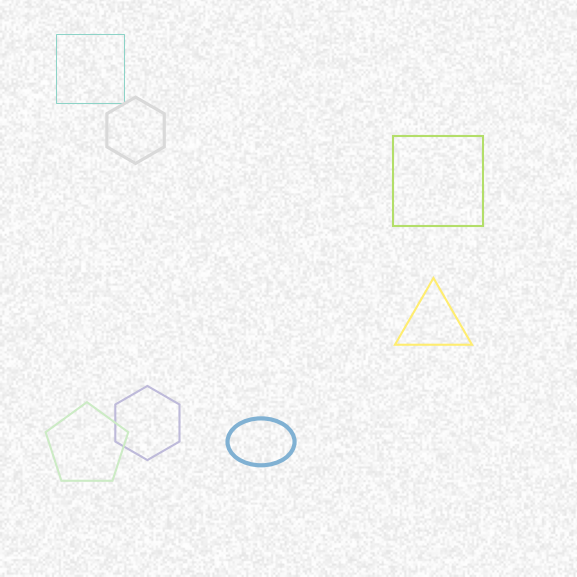[{"shape": "square", "thickness": 0.5, "radius": 0.3, "center": [0.155, 0.881]}, {"shape": "hexagon", "thickness": 1, "radius": 0.32, "center": [0.255, 0.267]}, {"shape": "oval", "thickness": 2, "radius": 0.29, "center": [0.452, 0.234]}, {"shape": "square", "thickness": 1, "radius": 0.39, "center": [0.758, 0.685]}, {"shape": "hexagon", "thickness": 1.5, "radius": 0.29, "center": [0.235, 0.774]}, {"shape": "pentagon", "thickness": 1, "radius": 0.38, "center": [0.151, 0.228]}, {"shape": "triangle", "thickness": 1, "radius": 0.39, "center": [0.751, 0.441]}]